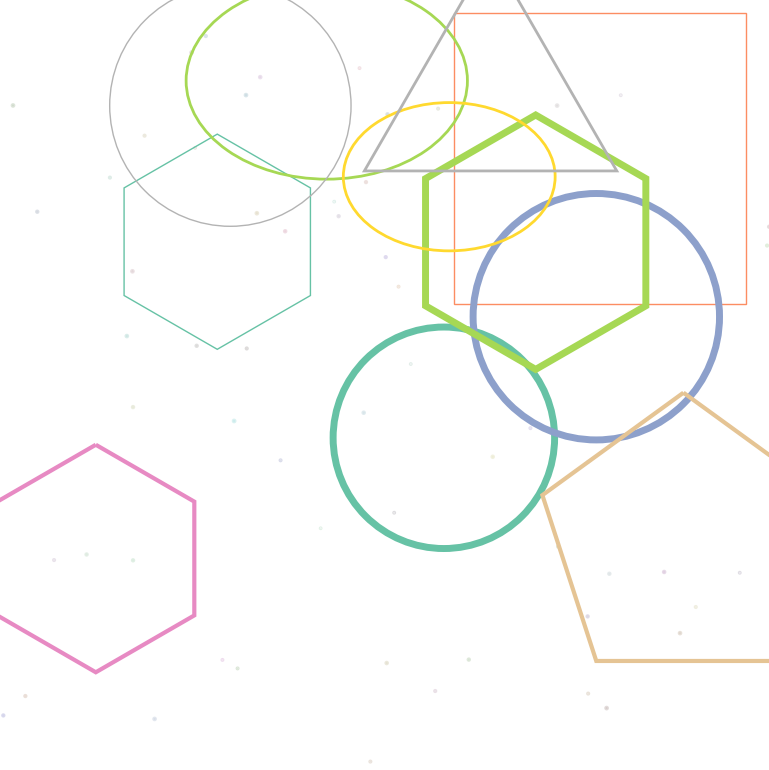[{"shape": "circle", "thickness": 2.5, "radius": 0.72, "center": [0.576, 0.431]}, {"shape": "hexagon", "thickness": 0.5, "radius": 0.7, "center": [0.282, 0.686]}, {"shape": "square", "thickness": 0.5, "radius": 0.95, "center": [0.779, 0.794]}, {"shape": "circle", "thickness": 2.5, "radius": 0.8, "center": [0.774, 0.589]}, {"shape": "hexagon", "thickness": 1.5, "radius": 0.74, "center": [0.124, 0.275]}, {"shape": "hexagon", "thickness": 2.5, "radius": 0.83, "center": [0.696, 0.685]}, {"shape": "oval", "thickness": 1, "radius": 0.91, "center": [0.424, 0.895]}, {"shape": "oval", "thickness": 1, "radius": 0.69, "center": [0.583, 0.77]}, {"shape": "pentagon", "thickness": 1.5, "radius": 0.96, "center": [0.888, 0.297]}, {"shape": "circle", "thickness": 0.5, "radius": 0.78, "center": [0.299, 0.863]}, {"shape": "triangle", "thickness": 1, "radius": 0.95, "center": [0.637, 0.873]}]